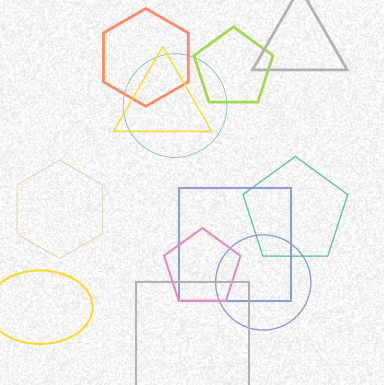[{"shape": "circle", "thickness": 0.5, "radius": 0.67, "center": [0.455, 0.726]}, {"shape": "pentagon", "thickness": 1, "radius": 0.72, "center": [0.767, 0.45]}, {"shape": "hexagon", "thickness": 2, "radius": 0.64, "center": [0.379, 0.851]}, {"shape": "circle", "thickness": 1, "radius": 0.62, "center": [0.684, 0.266]}, {"shape": "square", "thickness": 1.5, "radius": 0.73, "center": [0.61, 0.365]}, {"shape": "pentagon", "thickness": 1.5, "radius": 0.52, "center": [0.525, 0.303]}, {"shape": "pentagon", "thickness": 2, "radius": 0.54, "center": [0.606, 0.822]}, {"shape": "oval", "thickness": 1.5, "radius": 0.68, "center": [0.104, 0.202]}, {"shape": "triangle", "thickness": 1, "radius": 0.74, "center": [0.422, 0.732]}, {"shape": "hexagon", "thickness": 0.5, "radius": 0.64, "center": [0.155, 0.456]}, {"shape": "triangle", "thickness": 2, "radius": 0.71, "center": [0.779, 0.889]}, {"shape": "square", "thickness": 1.5, "radius": 0.73, "center": [0.5, 0.122]}]